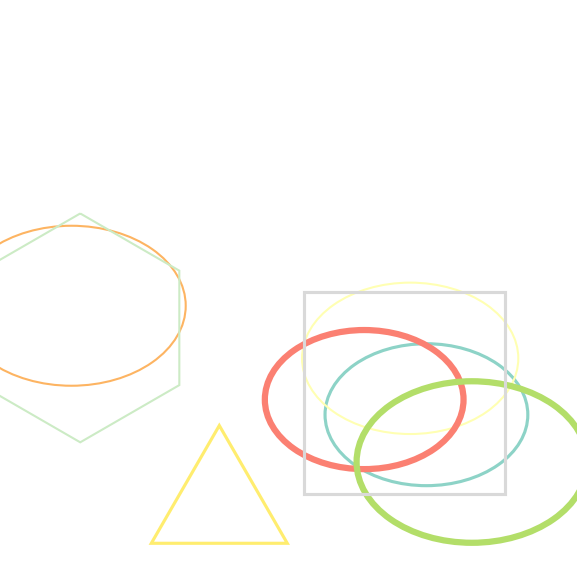[{"shape": "oval", "thickness": 1.5, "radius": 0.88, "center": [0.738, 0.281]}, {"shape": "oval", "thickness": 1, "radius": 0.94, "center": [0.71, 0.379]}, {"shape": "oval", "thickness": 3, "radius": 0.86, "center": [0.631, 0.307]}, {"shape": "oval", "thickness": 1, "radius": 0.99, "center": [0.124, 0.47]}, {"shape": "oval", "thickness": 3, "radius": 1.0, "center": [0.817, 0.199]}, {"shape": "square", "thickness": 1.5, "radius": 0.87, "center": [0.7, 0.318]}, {"shape": "hexagon", "thickness": 1, "radius": 0.99, "center": [0.139, 0.431]}, {"shape": "triangle", "thickness": 1.5, "radius": 0.68, "center": [0.38, 0.126]}]